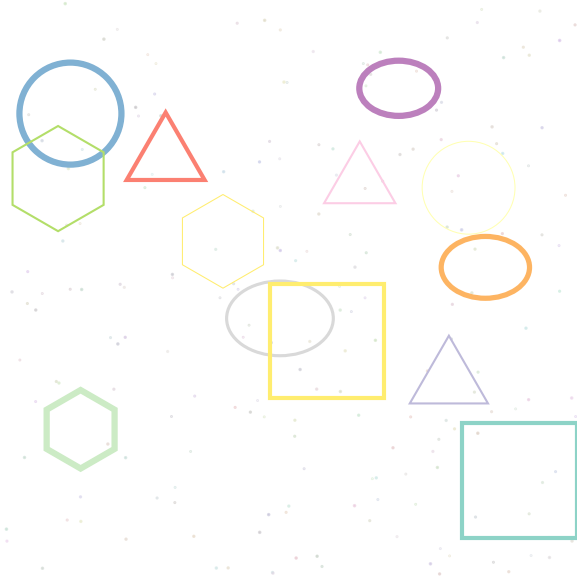[{"shape": "square", "thickness": 2, "radius": 0.5, "center": [0.9, 0.167]}, {"shape": "circle", "thickness": 0.5, "radius": 0.4, "center": [0.811, 0.674]}, {"shape": "triangle", "thickness": 1, "radius": 0.39, "center": [0.777, 0.34]}, {"shape": "triangle", "thickness": 2, "radius": 0.39, "center": [0.287, 0.726]}, {"shape": "circle", "thickness": 3, "radius": 0.44, "center": [0.122, 0.802]}, {"shape": "oval", "thickness": 2.5, "radius": 0.38, "center": [0.84, 0.536]}, {"shape": "hexagon", "thickness": 1, "radius": 0.46, "center": [0.101, 0.69]}, {"shape": "triangle", "thickness": 1, "radius": 0.36, "center": [0.623, 0.683]}, {"shape": "oval", "thickness": 1.5, "radius": 0.46, "center": [0.485, 0.448]}, {"shape": "oval", "thickness": 3, "radius": 0.34, "center": [0.69, 0.846]}, {"shape": "hexagon", "thickness": 3, "radius": 0.34, "center": [0.14, 0.256]}, {"shape": "square", "thickness": 2, "radius": 0.49, "center": [0.566, 0.408]}, {"shape": "hexagon", "thickness": 0.5, "radius": 0.41, "center": [0.386, 0.581]}]